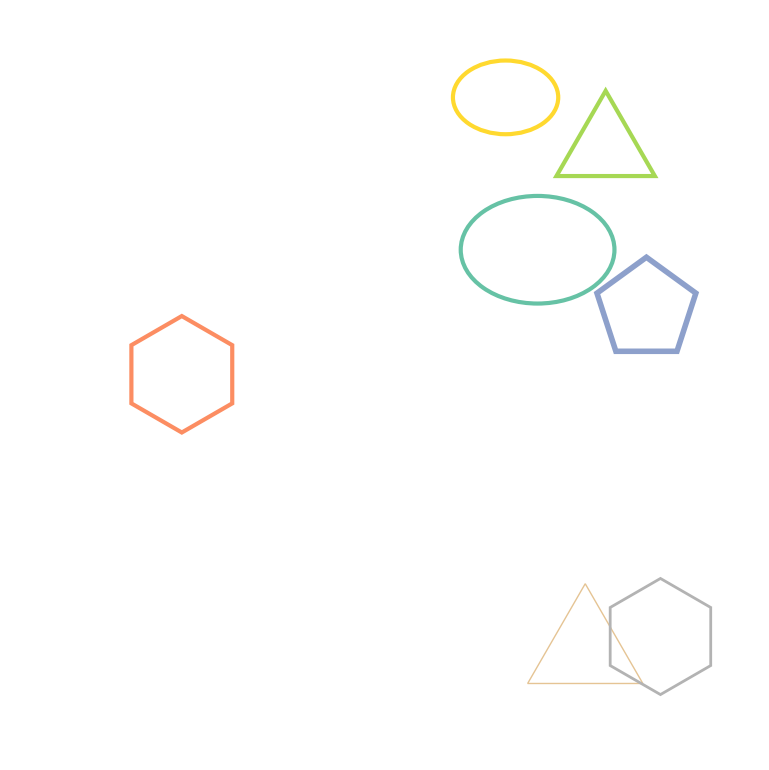[{"shape": "oval", "thickness": 1.5, "radius": 0.5, "center": [0.698, 0.676]}, {"shape": "hexagon", "thickness": 1.5, "radius": 0.38, "center": [0.236, 0.514]}, {"shape": "pentagon", "thickness": 2, "radius": 0.34, "center": [0.84, 0.598]}, {"shape": "triangle", "thickness": 1.5, "radius": 0.37, "center": [0.787, 0.808]}, {"shape": "oval", "thickness": 1.5, "radius": 0.34, "center": [0.657, 0.874]}, {"shape": "triangle", "thickness": 0.5, "radius": 0.43, "center": [0.76, 0.156]}, {"shape": "hexagon", "thickness": 1, "radius": 0.38, "center": [0.858, 0.173]}]